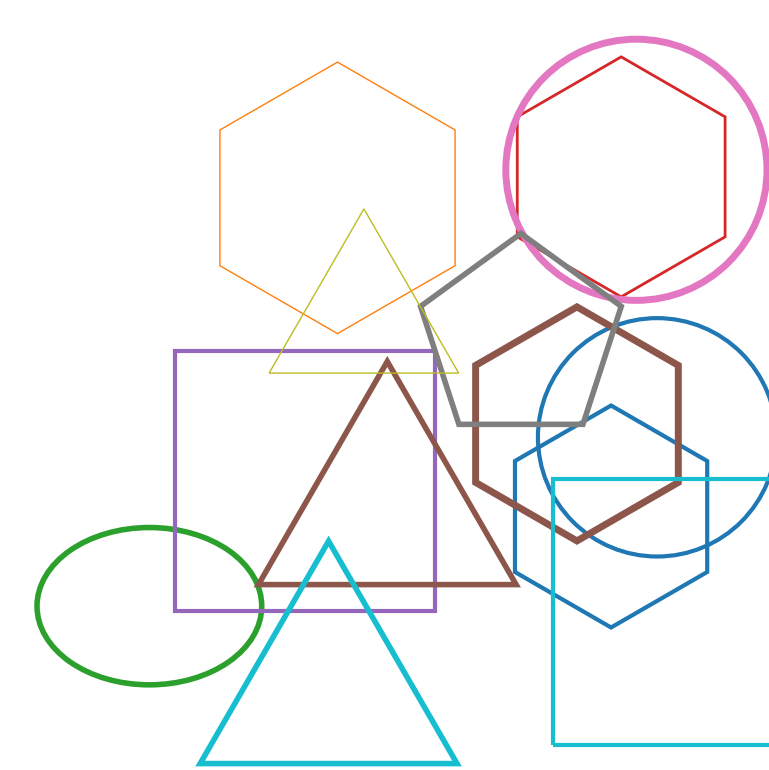[{"shape": "hexagon", "thickness": 1.5, "radius": 0.72, "center": [0.794, 0.329]}, {"shape": "circle", "thickness": 1.5, "radius": 0.77, "center": [0.853, 0.432]}, {"shape": "hexagon", "thickness": 0.5, "radius": 0.88, "center": [0.438, 0.743]}, {"shape": "oval", "thickness": 2, "radius": 0.73, "center": [0.194, 0.213]}, {"shape": "hexagon", "thickness": 1, "radius": 0.78, "center": [0.807, 0.77]}, {"shape": "square", "thickness": 1.5, "radius": 0.84, "center": [0.396, 0.375]}, {"shape": "hexagon", "thickness": 2.5, "radius": 0.76, "center": [0.749, 0.449]}, {"shape": "triangle", "thickness": 2, "radius": 0.97, "center": [0.503, 0.337]}, {"shape": "circle", "thickness": 2.5, "radius": 0.85, "center": [0.826, 0.78]}, {"shape": "pentagon", "thickness": 2, "radius": 0.69, "center": [0.677, 0.56]}, {"shape": "triangle", "thickness": 0.5, "radius": 0.71, "center": [0.473, 0.587]}, {"shape": "square", "thickness": 1.5, "radius": 0.86, "center": [0.891, 0.205]}, {"shape": "triangle", "thickness": 2, "radius": 0.96, "center": [0.427, 0.105]}]